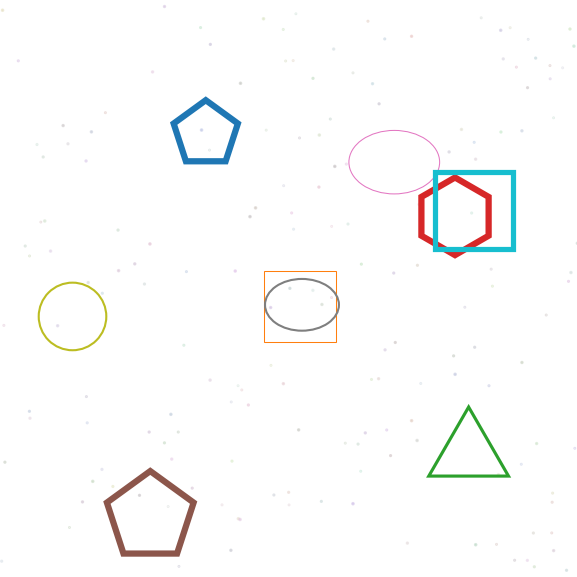[{"shape": "pentagon", "thickness": 3, "radius": 0.29, "center": [0.356, 0.767]}, {"shape": "square", "thickness": 0.5, "radius": 0.31, "center": [0.52, 0.468]}, {"shape": "triangle", "thickness": 1.5, "radius": 0.4, "center": [0.811, 0.215]}, {"shape": "hexagon", "thickness": 3, "radius": 0.34, "center": [0.788, 0.625]}, {"shape": "pentagon", "thickness": 3, "radius": 0.39, "center": [0.26, 0.104]}, {"shape": "oval", "thickness": 0.5, "radius": 0.39, "center": [0.683, 0.718]}, {"shape": "oval", "thickness": 1, "radius": 0.32, "center": [0.523, 0.471]}, {"shape": "circle", "thickness": 1, "radius": 0.29, "center": [0.126, 0.451]}, {"shape": "square", "thickness": 2.5, "radius": 0.33, "center": [0.821, 0.635]}]